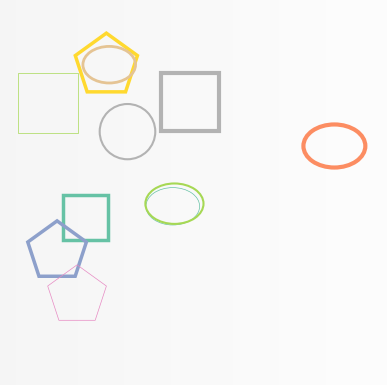[{"shape": "oval", "thickness": 0.5, "radius": 0.35, "center": [0.446, 0.464]}, {"shape": "square", "thickness": 2.5, "radius": 0.29, "center": [0.221, 0.435]}, {"shape": "oval", "thickness": 3, "radius": 0.4, "center": [0.863, 0.621]}, {"shape": "pentagon", "thickness": 2.5, "radius": 0.4, "center": [0.147, 0.347]}, {"shape": "pentagon", "thickness": 0.5, "radius": 0.4, "center": [0.199, 0.232]}, {"shape": "oval", "thickness": 1.5, "radius": 0.38, "center": [0.45, 0.471]}, {"shape": "square", "thickness": 0.5, "radius": 0.39, "center": [0.124, 0.732]}, {"shape": "pentagon", "thickness": 2.5, "radius": 0.42, "center": [0.274, 0.83]}, {"shape": "oval", "thickness": 2, "radius": 0.34, "center": [0.282, 0.832]}, {"shape": "circle", "thickness": 1.5, "radius": 0.36, "center": [0.329, 0.658]}, {"shape": "square", "thickness": 3, "radius": 0.38, "center": [0.49, 0.735]}]